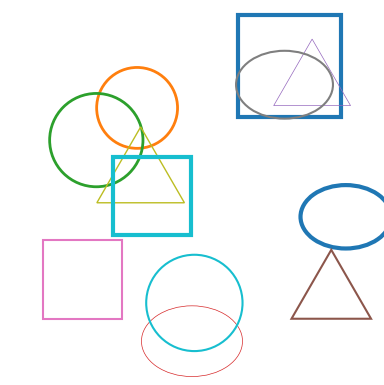[{"shape": "square", "thickness": 3, "radius": 0.66, "center": [0.752, 0.829]}, {"shape": "oval", "thickness": 3, "radius": 0.59, "center": [0.898, 0.437]}, {"shape": "circle", "thickness": 2, "radius": 0.53, "center": [0.356, 0.72]}, {"shape": "circle", "thickness": 2, "radius": 0.61, "center": [0.25, 0.636]}, {"shape": "oval", "thickness": 0.5, "radius": 0.66, "center": [0.499, 0.114]}, {"shape": "triangle", "thickness": 0.5, "radius": 0.58, "center": [0.811, 0.783]}, {"shape": "triangle", "thickness": 1.5, "radius": 0.6, "center": [0.86, 0.232]}, {"shape": "square", "thickness": 1.5, "radius": 0.51, "center": [0.214, 0.275]}, {"shape": "oval", "thickness": 1.5, "radius": 0.63, "center": [0.739, 0.78]}, {"shape": "triangle", "thickness": 1, "radius": 0.66, "center": [0.365, 0.539]}, {"shape": "square", "thickness": 3, "radius": 0.51, "center": [0.394, 0.49]}, {"shape": "circle", "thickness": 1.5, "radius": 0.63, "center": [0.505, 0.213]}]